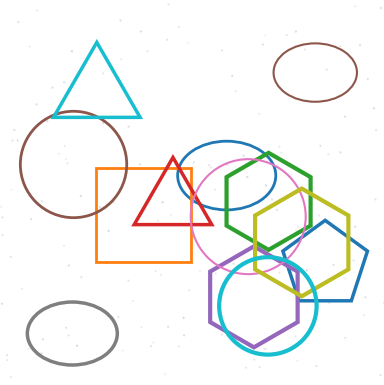[{"shape": "oval", "thickness": 2, "radius": 0.64, "center": [0.589, 0.544]}, {"shape": "pentagon", "thickness": 2.5, "radius": 0.58, "center": [0.845, 0.312]}, {"shape": "square", "thickness": 2, "radius": 0.61, "center": [0.373, 0.442]}, {"shape": "hexagon", "thickness": 3, "radius": 0.63, "center": [0.698, 0.477]}, {"shape": "triangle", "thickness": 2.5, "radius": 0.58, "center": [0.449, 0.475]}, {"shape": "hexagon", "thickness": 3, "radius": 0.66, "center": [0.659, 0.229]}, {"shape": "oval", "thickness": 1.5, "radius": 0.54, "center": [0.819, 0.812]}, {"shape": "circle", "thickness": 2, "radius": 0.69, "center": [0.191, 0.573]}, {"shape": "circle", "thickness": 1.5, "radius": 0.75, "center": [0.645, 0.437]}, {"shape": "oval", "thickness": 2.5, "radius": 0.58, "center": [0.188, 0.134]}, {"shape": "hexagon", "thickness": 3, "radius": 0.7, "center": [0.784, 0.37]}, {"shape": "circle", "thickness": 3, "radius": 0.63, "center": [0.696, 0.205]}, {"shape": "triangle", "thickness": 2.5, "radius": 0.65, "center": [0.251, 0.76]}]